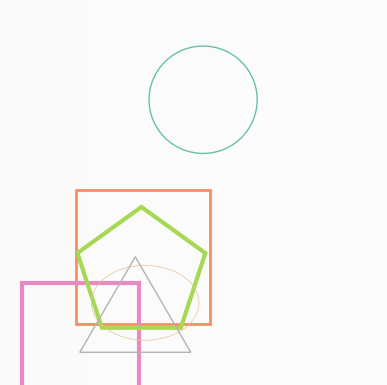[{"shape": "circle", "thickness": 1, "radius": 0.7, "center": [0.524, 0.741]}, {"shape": "square", "thickness": 2, "radius": 0.87, "center": [0.369, 0.333]}, {"shape": "square", "thickness": 3, "radius": 0.76, "center": [0.208, 0.113]}, {"shape": "pentagon", "thickness": 3, "radius": 0.87, "center": [0.365, 0.289]}, {"shape": "oval", "thickness": 0.5, "radius": 0.69, "center": [0.375, 0.213]}, {"shape": "triangle", "thickness": 1, "radius": 0.83, "center": [0.349, 0.168]}]